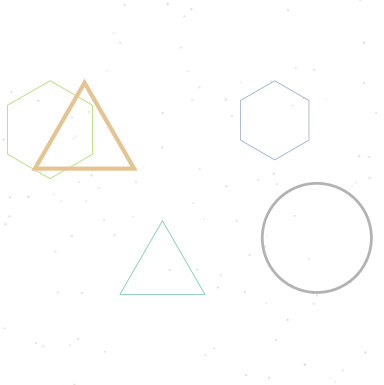[{"shape": "triangle", "thickness": 0.5, "radius": 0.64, "center": [0.422, 0.299]}, {"shape": "hexagon", "thickness": 0.5, "radius": 0.51, "center": [0.714, 0.687]}, {"shape": "hexagon", "thickness": 0.5, "radius": 0.64, "center": [0.13, 0.663]}, {"shape": "triangle", "thickness": 3, "radius": 0.74, "center": [0.22, 0.636]}, {"shape": "circle", "thickness": 2, "radius": 0.71, "center": [0.823, 0.382]}]